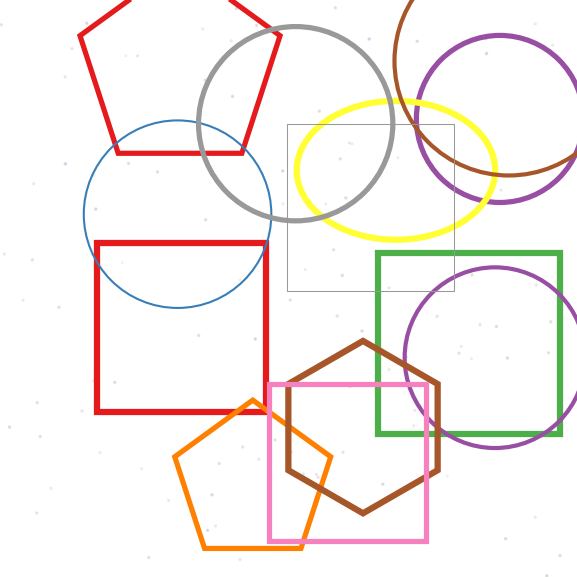[{"shape": "square", "thickness": 3, "radius": 0.73, "center": [0.314, 0.432]}, {"shape": "pentagon", "thickness": 2.5, "radius": 0.91, "center": [0.312, 0.881]}, {"shape": "circle", "thickness": 1, "radius": 0.81, "center": [0.307, 0.628]}, {"shape": "square", "thickness": 3, "radius": 0.79, "center": [0.812, 0.404]}, {"shape": "circle", "thickness": 2.5, "radius": 0.72, "center": [0.866, 0.793]}, {"shape": "circle", "thickness": 2, "radius": 0.78, "center": [0.857, 0.38]}, {"shape": "pentagon", "thickness": 2.5, "radius": 0.71, "center": [0.438, 0.164]}, {"shape": "oval", "thickness": 3, "radius": 0.86, "center": [0.686, 0.704]}, {"shape": "circle", "thickness": 2, "radius": 0.99, "center": [0.881, 0.893]}, {"shape": "hexagon", "thickness": 3, "radius": 0.75, "center": [0.629, 0.26]}, {"shape": "square", "thickness": 2.5, "radius": 0.68, "center": [0.602, 0.198]}, {"shape": "square", "thickness": 0.5, "radius": 0.72, "center": [0.642, 0.64]}, {"shape": "circle", "thickness": 2.5, "radius": 0.84, "center": [0.512, 0.785]}]